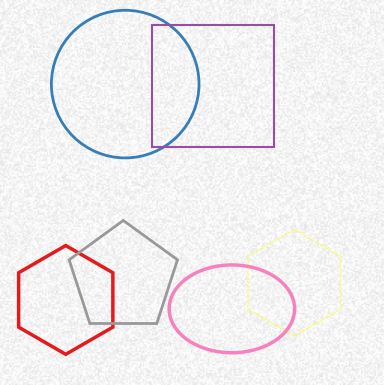[{"shape": "hexagon", "thickness": 2.5, "radius": 0.71, "center": [0.171, 0.221]}, {"shape": "circle", "thickness": 2, "radius": 0.96, "center": [0.325, 0.782]}, {"shape": "square", "thickness": 1.5, "radius": 0.79, "center": [0.553, 0.777]}, {"shape": "hexagon", "thickness": 0.5, "radius": 0.69, "center": [0.764, 0.266]}, {"shape": "oval", "thickness": 2.5, "radius": 0.81, "center": [0.602, 0.198]}, {"shape": "pentagon", "thickness": 2, "radius": 0.74, "center": [0.32, 0.279]}]